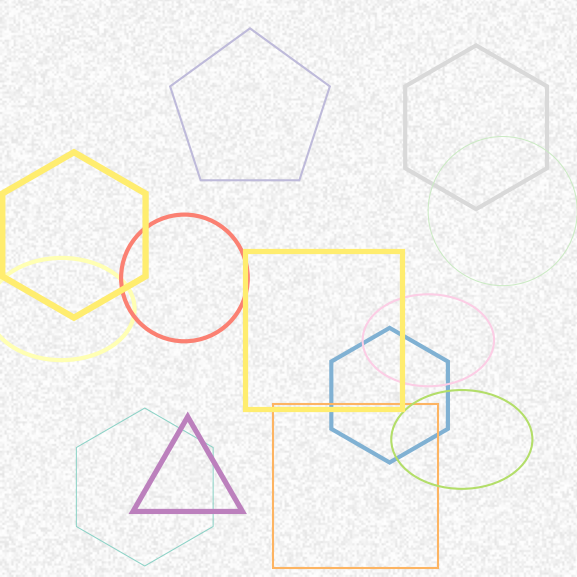[{"shape": "hexagon", "thickness": 0.5, "radius": 0.68, "center": [0.251, 0.156]}, {"shape": "oval", "thickness": 2, "radius": 0.63, "center": [0.107, 0.464]}, {"shape": "pentagon", "thickness": 1, "radius": 0.73, "center": [0.433, 0.805]}, {"shape": "circle", "thickness": 2, "radius": 0.55, "center": [0.319, 0.518]}, {"shape": "hexagon", "thickness": 2, "radius": 0.58, "center": [0.675, 0.315]}, {"shape": "square", "thickness": 1, "radius": 0.71, "center": [0.616, 0.158]}, {"shape": "oval", "thickness": 1, "radius": 0.61, "center": [0.8, 0.238]}, {"shape": "oval", "thickness": 1, "radius": 0.57, "center": [0.742, 0.41]}, {"shape": "hexagon", "thickness": 2, "radius": 0.71, "center": [0.824, 0.779]}, {"shape": "triangle", "thickness": 2.5, "radius": 0.55, "center": [0.325, 0.168]}, {"shape": "circle", "thickness": 0.5, "radius": 0.65, "center": [0.87, 0.634]}, {"shape": "hexagon", "thickness": 3, "radius": 0.72, "center": [0.128, 0.592]}, {"shape": "square", "thickness": 2.5, "radius": 0.68, "center": [0.56, 0.428]}]